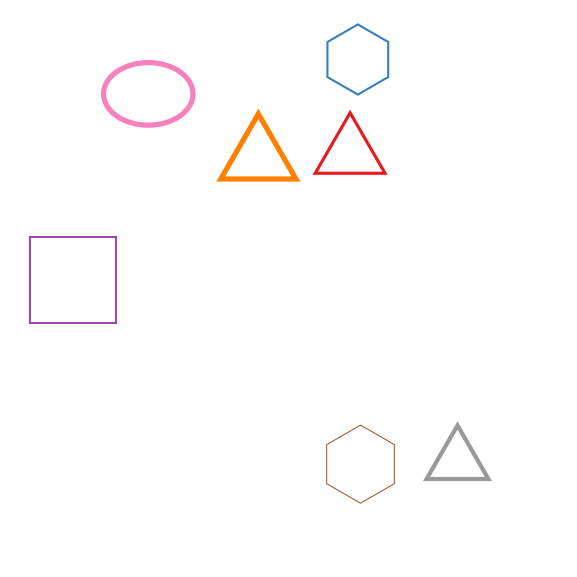[{"shape": "triangle", "thickness": 1.5, "radius": 0.35, "center": [0.606, 0.734]}, {"shape": "hexagon", "thickness": 1, "radius": 0.3, "center": [0.62, 0.896]}, {"shape": "square", "thickness": 1, "radius": 0.37, "center": [0.126, 0.514]}, {"shape": "triangle", "thickness": 2.5, "radius": 0.38, "center": [0.447, 0.727]}, {"shape": "hexagon", "thickness": 0.5, "radius": 0.34, "center": [0.624, 0.195]}, {"shape": "oval", "thickness": 2.5, "radius": 0.39, "center": [0.257, 0.837]}, {"shape": "triangle", "thickness": 2, "radius": 0.31, "center": [0.792, 0.201]}]